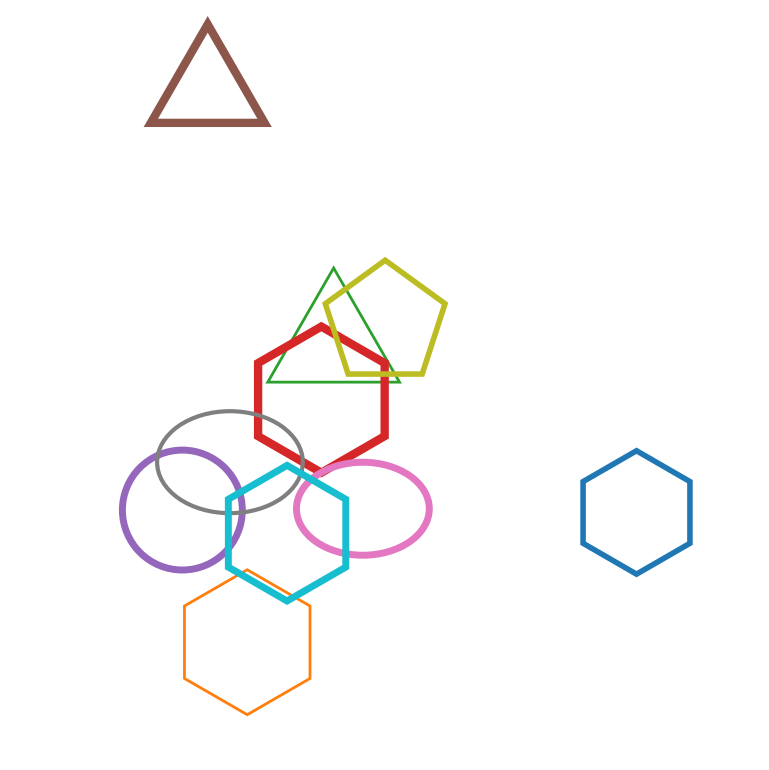[{"shape": "hexagon", "thickness": 2, "radius": 0.4, "center": [0.827, 0.334]}, {"shape": "hexagon", "thickness": 1, "radius": 0.47, "center": [0.321, 0.166]}, {"shape": "triangle", "thickness": 1, "radius": 0.49, "center": [0.433, 0.553]}, {"shape": "hexagon", "thickness": 3, "radius": 0.47, "center": [0.417, 0.481]}, {"shape": "circle", "thickness": 2.5, "radius": 0.39, "center": [0.237, 0.338]}, {"shape": "triangle", "thickness": 3, "radius": 0.43, "center": [0.27, 0.883]}, {"shape": "oval", "thickness": 2.5, "radius": 0.43, "center": [0.471, 0.339]}, {"shape": "oval", "thickness": 1.5, "radius": 0.47, "center": [0.299, 0.4]}, {"shape": "pentagon", "thickness": 2, "radius": 0.41, "center": [0.5, 0.58]}, {"shape": "hexagon", "thickness": 2.5, "radius": 0.44, "center": [0.373, 0.308]}]